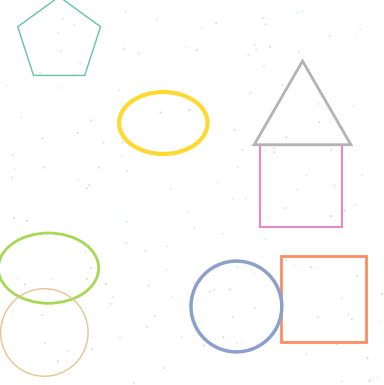[{"shape": "pentagon", "thickness": 1, "radius": 0.57, "center": [0.154, 0.896]}, {"shape": "square", "thickness": 2, "radius": 0.56, "center": [0.84, 0.223]}, {"shape": "circle", "thickness": 2.5, "radius": 0.59, "center": [0.614, 0.204]}, {"shape": "square", "thickness": 1.5, "radius": 0.53, "center": [0.782, 0.517]}, {"shape": "oval", "thickness": 2, "radius": 0.65, "center": [0.126, 0.303]}, {"shape": "oval", "thickness": 3, "radius": 0.57, "center": [0.424, 0.681]}, {"shape": "circle", "thickness": 1, "radius": 0.57, "center": [0.115, 0.136]}, {"shape": "triangle", "thickness": 2, "radius": 0.73, "center": [0.786, 0.697]}]